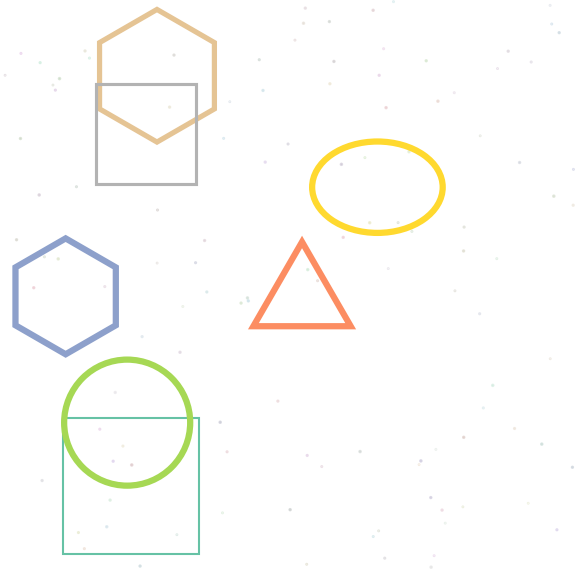[{"shape": "square", "thickness": 1, "radius": 0.59, "center": [0.228, 0.158]}, {"shape": "triangle", "thickness": 3, "radius": 0.49, "center": [0.523, 0.483]}, {"shape": "hexagon", "thickness": 3, "radius": 0.5, "center": [0.114, 0.486]}, {"shape": "circle", "thickness": 3, "radius": 0.55, "center": [0.22, 0.267]}, {"shape": "oval", "thickness": 3, "radius": 0.57, "center": [0.654, 0.675]}, {"shape": "hexagon", "thickness": 2.5, "radius": 0.57, "center": [0.272, 0.868]}, {"shape": "square", "thickness": 1.5, "radius": 0.43, "center": [0.253, 0.768]}]